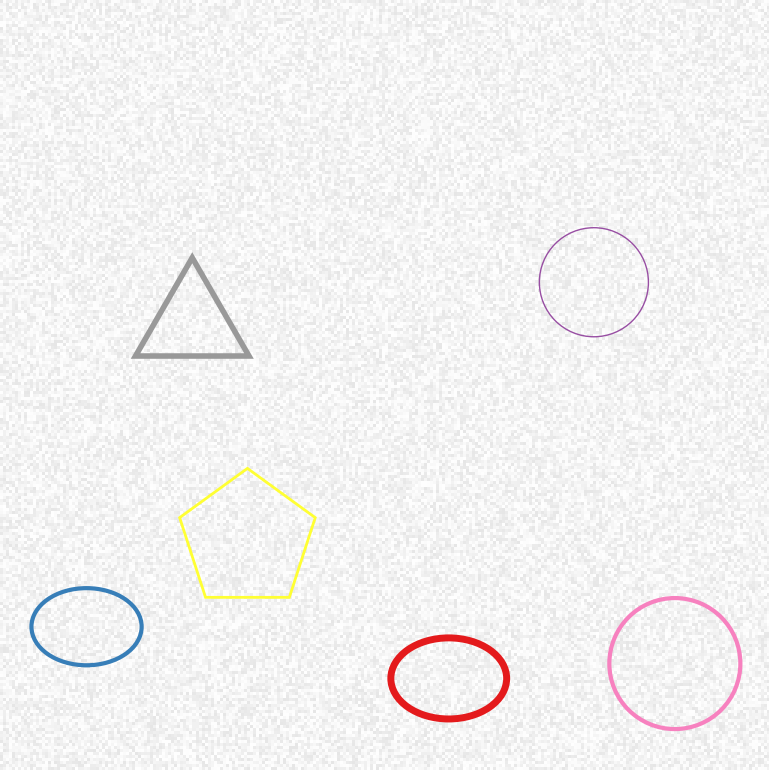[{"shape": "oval", "thickness": 2.5, "radius": 0.38, "center": [0.583, 0.119]}, {"shape": "oval", "thickness": 1.5, "radius": 0.36, "center": [0.112, 0.186]}, {"shape": "circle", "thickness": 0.5, "radius": 0.35, "center": [0.771, 0.633]}, {"shape": "pentagon", "thickness": 1, "radius": 0.46, "center": [0.321, 0.299]}, {"shape": "circle", "thickness": 1.5, "radius": 0.43, "center": [0.876, 0.138]}, {"shape": "triangle", "thickness": 2, "radius": 0.43, "center": [0.25, 0.58]}]